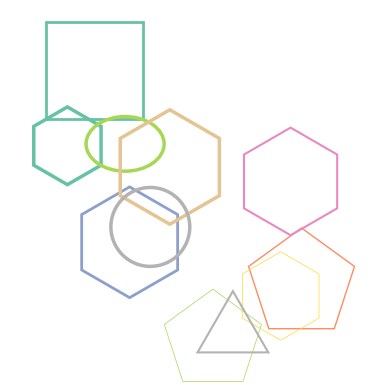[{"shape": "square", "thickness": 2, "radius": 0.63, "center": [0.244, 0.816]}, {"shape": "hexagon", "thickness": 2.5, "radius": 0.5, "center": [0.175, 0.621]}, {"shape": "pentagon", "thickness": 1, "radius": 0.72, "center": [0.783, 0.263]}, {"shape": "hexagon", "thickness": 2, "radius": 0.72, "center": [0.337, 0.371]}, {"shape": "hexagon", "thickness": 1.5, "radius": 0.7, "center": [0.755, 0.529]}, {"shape": "pentagon", "thickness": 0.5, "radius": 0.66, "center": [0.553, 0.116]}, {"shape": "oval", "thickness": 2.5, "radius": 0.51, "center": [0.325, 0.626]}, {"shape": "hexagon", "thickness": 0.5, "radius": 0.57, "center": [0.729, 0.231]}, {"shape": "hexagon", "thickness": 2.5, "radius": 0.74, "center": [0.441, 0.566]}, {"shape": "circle", "thickness": 2.5, "radius": 0.51, "center": [0.39, 0.411]}, {"shape": "triangle", "thickness": 1.5, "radius": 0.53, "center": [0.605, 0.138]}]